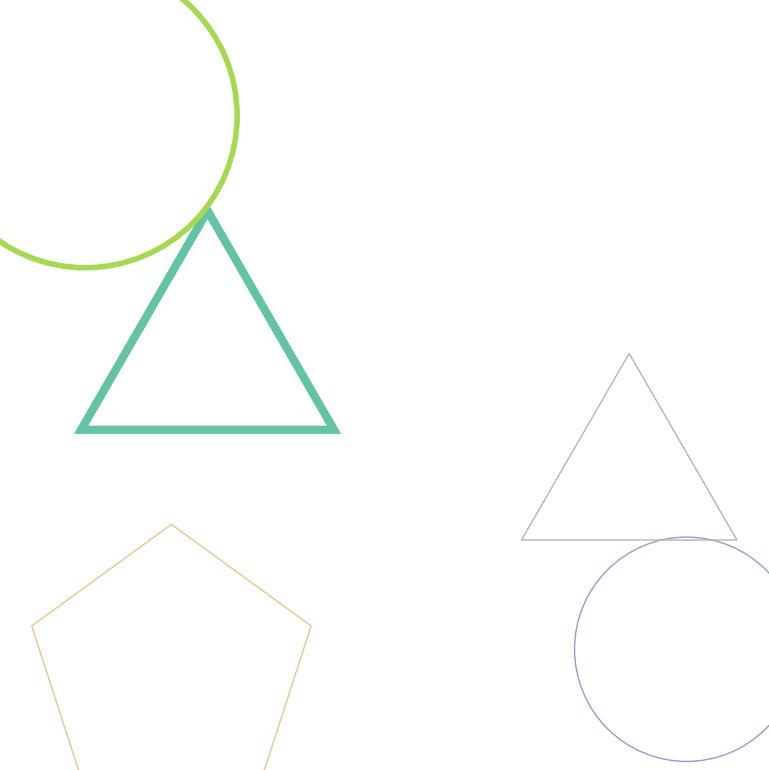[{"shape": "triangle", "thickness": 3, "radius": 0.95, "center": [0.27, 0.537]}, {"shape": "circle", "thickness": 0.5, "radius": 0.73, "center": [0.892, 0.157]}, {"shape": "circle", "thickness": 2, "radius": 0.99, "center": [0.111, 0.85]}, {"shape": "pentagon", "thickness": 0.5, "radius": 0.95, "center": [0.223, 0.128]}, {"shape": "triangle", "thickness": 0.5, "radius": 0.81, "center": [0.817, 0.379]}]